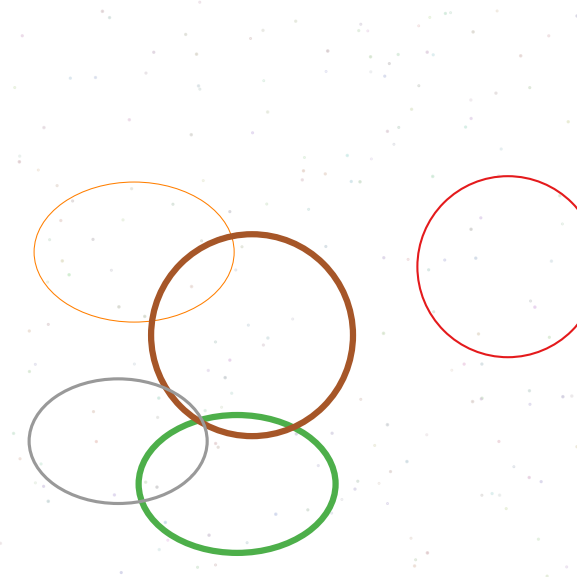[{"shape": "circle", "thickness": 1, "radius": 0.78, "center": [0.879, 0.537]}, {"shape": "oval", "thickness": 3, "radius": 0.85, "center": [0.411, 0.161]}, {"shape": "oval", "thickness": 0.5, "radius": 0.87, "center": [0.232, 0.563]}, {"shape": "circle", "thickness": 3, "radius": 0.87, "center": [0.436, 0.419]}, {"shape": "oval", "thickness": 1.5, "radius": 0.77, "center": [0.205, 0.235]}]